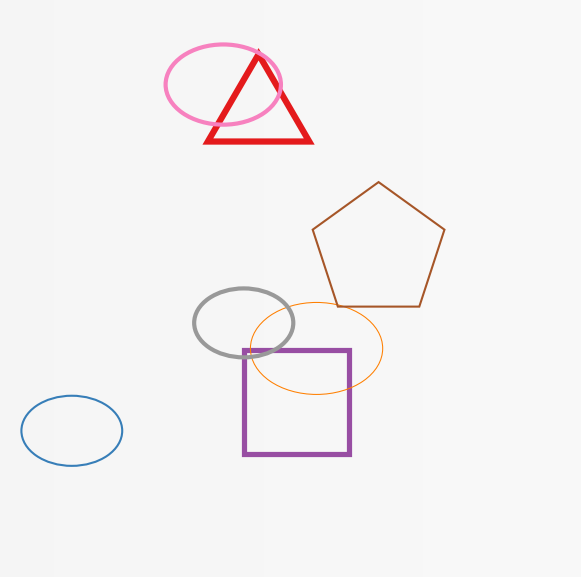[{"shape": "triangle", "thickness": 3, "radius": 0.5, "center": [0.445, 0.804]}, {"shape": "oval", "thickness": 1, "radius": 0.43, "center": [0.124, 0.253]}, {"shape": "square", "thickness": 2.5, "radius": 0.45, "center": [0.511, 0.303]}, {"shape": "oval", "thickness": 0.5, "radius": 0.57, "center": [0.545, 0.396]}, {"shape": "pentagon", "thickness": 1, "radius": 0.6, "center": [0.651, 0.565]}, {"shape": "oval", "thickness": 2, "radius": 0.5, "center": [0.384, 0.853]}, {"shape": "oval", "thickness": 2, "radius": 0.43, "center": [0.419, 0.44]}]